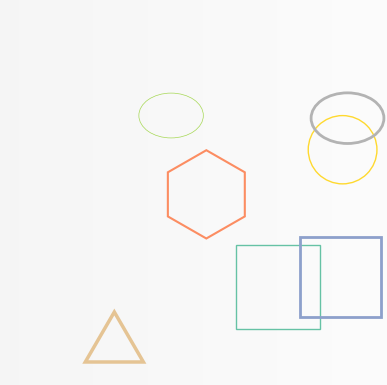[{"shape": "square", "thickness": 1, "radius": 0.55, "center": [0.717, 0.255]}, {"shape": "hexagon", "thickness": 1.5, "radius": 0.57, "center": [0.532, 0.495]}, {"shape": "square", "thickness": 2, "radius": 0.52, "center": [0.879, 0.28]}, {"shape": "oval", "thickness": 0.5, "radius": 0.42, "center": [0.442, 0.7]}, {"shape": "circle", "thickness": 1, "radius": 0.44, "center": [0.884, 0.611]}, {"shape": "triangle", "thickness": 2.5, "radius": 0.43, "center": [0.295, 0.103]}, {"shape": "oval", "thickness": 2, "radius": 0.47, "center": [0.897, 0.693]}]